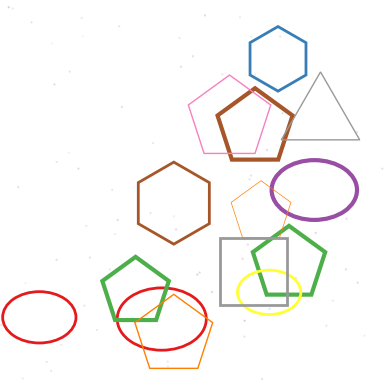[{"shape": "oval", "thickness": 2, "radius": 0.58, "center": [0.42, 0.171]}, {"shape": "oval", "thickness": 2, "radius": 0.48, "center": [0.102, 0.176]}, {"shape": "hexagon", "thickness": 2, "radius": 0.42, "center": [0.722, 0.847]}, {"shape": "pentagon", "thickness": 3, "radius": 0.45, "center": [0.352, 0.242]}, {"shape": "pentagon", "thickness": 3, "radius": 0.49, "center": [0.751, 0.315]}, {"shape": "oval", "thickness": 3, "radius": 0.55, "center": [0.816, 0.506]}, {"shape": "pentagon", "thickness": 1, "radius": 0.53, "center": [0.451, 0.129]}, {"shape": "pentagon", "thickness": 0.5, "radius": 0.41, "center": [0.678, 0.449]}, {"shape": "oval", "thickness": 2, "radius": 0.41, "center": [0.699, 0.241]}, {"shape": "hexagon", "thickness": 2, "radius": 0.53, "center": [0.451, 0.472]}, {"shape": "pentagon", "thickness": 3, "radius": 0.51, "center": [0.662, 0.668]}, {"shape": "pentagon", "thickness": 1, "radius": 0.56, "center": [0.596, 0.693]}, {"shape": "triangle", "thickness": 1, "radius": 0.59, "center": [0.832, 0.696]}, {"shape": "square", "thickness": 2, "radius": 0.44, "center": [0.66, 0.296]}]